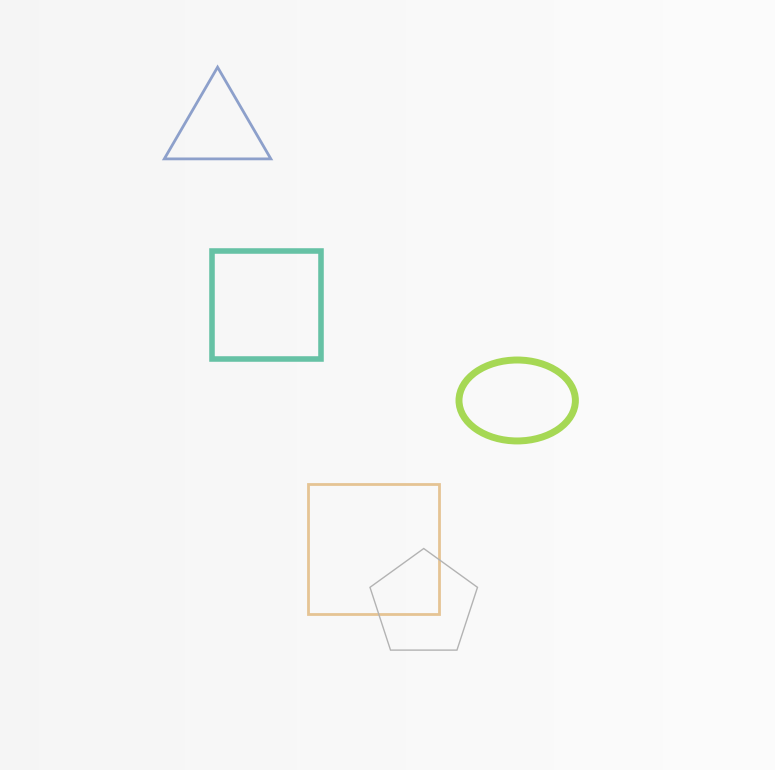[{"shape": "square", "thickness": 2, "radius": 0.35, "center": [0.344, 0.604]}, {"shape": "triangle", "thickness": 1, "radius": 0.4, "center": [0.281, 0.833]}, {"shape": "oval", "thickness": 2.5, "radius": 0.38, "center": [0.667, 0.48]}, {"shape": "square", "thickness": 1, "radius": 0.42, "center": [0.482, 0.287]}, {"shape": "pentagon", "thickness": 0.5, "radius": 0.36, "center": [0.547, 0.215]}]